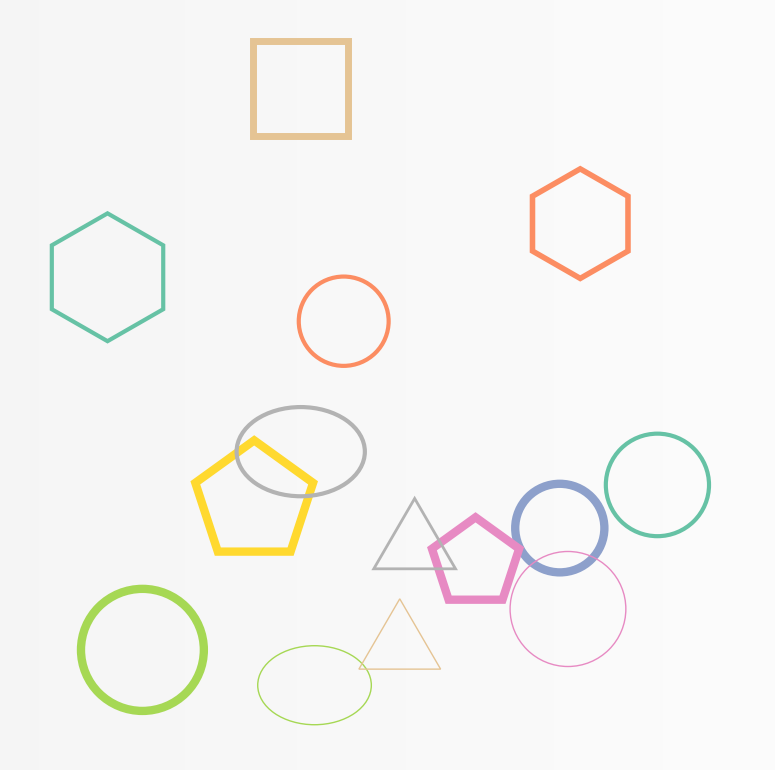[{"shape": "circle", "thickness": 1.5, "radius": 0.33, "center": [0.848, 0.37]}, {"shape": "hexagon", "thickness": 1.5, "radius": 0.42, "center": [0.139, 0.64]}, {"shape": "hexagon", "thickness": 2, "radius": 0.36, "center": [0.749, 0.71]}, {"shape": "circle", "thickness": 1.5, "radius": 0.29, "center": [0.443, 0.583]}, {"shape": "circle", "thickness": 3, "radius": 0.29, "center": [0.722, 0.314]}, {"shape": "pentagon", "thickness": 3, "radius": 0.3, "center": [0.614, 0.269]}, {"shape": "circle", "thickness": 0.5, "radius": 0.37, "center": [0.733, 0.209]}, {"shape": "oval", "thickness": 0.5, "radius": 0.37, "center": [0.406, 0.11]}, {"shape": "circle", "thickness": 3, "radius": 0.4, "center": [0.184, 0.156]}, {"shape": "pentagon", "thickness": 3, "radius": 0.4, "center": [0.328, 0.348]}, {"shape": "square", "thickness": 2.5, "radius": 0.31, "center": [0.388, 0.885]}, {"shape": "triangle", "thickness": 0.5, "radius": 0.3, "center": [0.516, 0.161]}, {"shape": "triangle", "thickness": 1, "radius": 0.3, "center": [0.535, 0.292]}, {"shape": "oval", "thickness": 1.5, "radius": 0.41, "center": [0.388, 0.413]}]